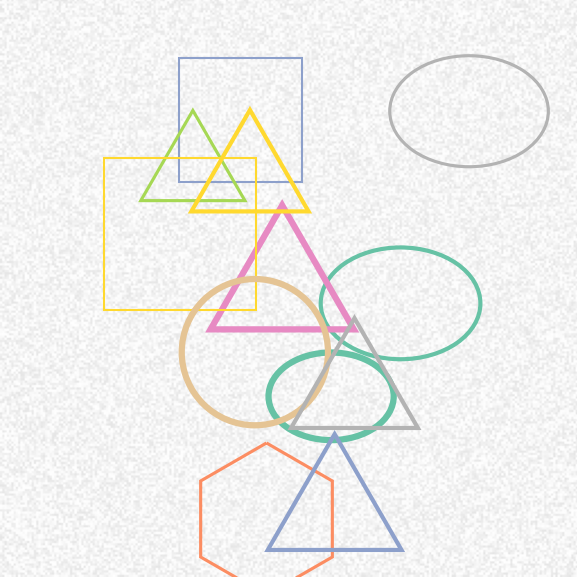[{"shape": "oval", "thickness": 2, "radius": 0.69, "center": [0.694, 0.474]}, {"shape": "oval", "thickness": 3, "radius": 0.54, "center": [0.573, 0.313]}, {"shape": "hexagon", "thickness": 1.5, "radius": 0.66, "center": [0.461, 0.1]}, {"shape": "triangle", "thickness": 2, "radius": 0.67, "center": [0.579, 0.114]}, {"shape": "square", "thickness": 1, "radius": 0.54, "center": [0.416, 0.791]}, {"shape": "triangle", "thickness": 3, "radius": 0.72, "center": [0.489, 0.5]}, {"shape": "triangle", "thickness": 1.5, "radius": 0.52, "center": [0.334, 0.704]}, {"shape": "square", "thickness": 1, "radius": 0.66, "center": [0.312, 0.594]}, {"shape": "triangle", "thickness": 2, "radius": 0.59, "center": [0.433, 0.692]}, {"shape": "circle", "thickness": 3, "radius": 0.63, "center": [0.441, 0.389]}, {"shape": "oval", "thickness": 1.5, "radius": 0.69, "center": [0.812, 0.807]}, {"shape": "triangle", "thickness": 2, "radius": 0.63, "center": [0.614, 0.321]}]